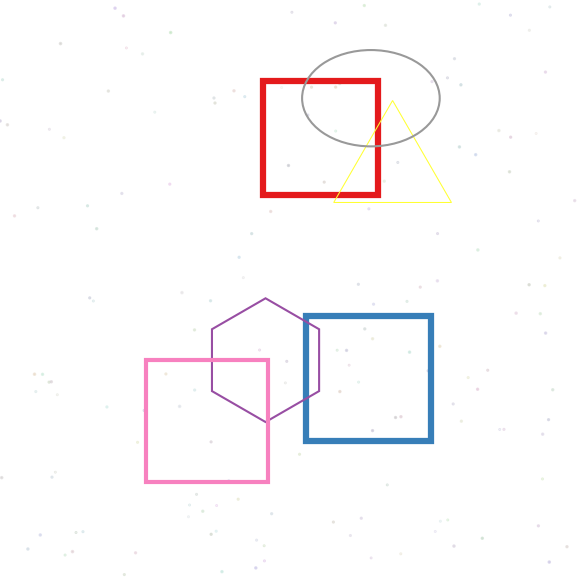[{"shape": "square", "thickness": 3, "radius": 0.5, "center": [0.555, 0.76]}, {"shape": "square", "thickness": 3, "radius": 0.54, "center": [0.638, 0.344]}, {"shape": "hexagon", "thickness": 1, "radius": 0.54, "center": [0.46, 0.375]}, {"shape": "triangle", "thickness": 0.5, "radius": 0.59, "center": [0.68, 0.707]}, {"shape": "square", "thickness": 2, "radius": 0.53, "center": [0.358, 0.271]}, {"shape": "oval", "thickness": 1, "radius": 0.6, "center": [0.642, 0.829]}]